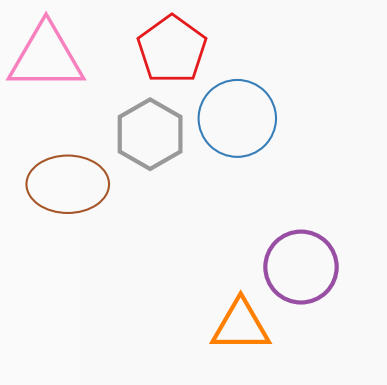[{"shape": "pentagon", "thickness": 2, "radius": 0.46, "center": [0.444, 0.872]}, {"shape": "circle", "thickness": 1.5, "radius": 0.5, "center": [0.612, 0.692]}, {"shape": "circle", "thickness": 3, "radius": 0.46, "center": [0.777, 0.306]}, {"shape": "triangle", "thickness": 3, "radius": 0.42, "center": [0.621, 0.154]}, {"shape": "oval", "thickness": 1.5, "radius": 0.53, "center": [0.175, 0.521]}, {"shape": "triangle", "thickness": 2.5, "radius": 0.56, "center": [0.119, 0.852]}, {"shape": "hexagon", "thickness": 3, "radius": 0.45, "center": [0.387, 0.651]}]